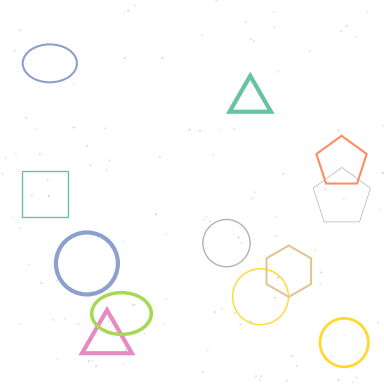[{"shape": "triangle", "thickness": 3, "radius": 0.31, "center": [0.65, 0.741]}, {"shape": "square", "thickness": 1, "radius": 0.3, "center": [0.116, 0.496]}, {"shape": "pentagon", "thickness": 1.5, "radius": 0.34, "center": [0.887, 0.579]}, {"shape": "circle", "thickness": 3, "radius": 0.4, "center": [0.226, 0.316]}, {"shape": "oval", "thickness": 1.5, "radius": 0.35, "center": [0.129, 0.835]}, {"shape": "triangle", "thickness": 3, "radius": 0.37, "center": [0.278, 0.12]}, {"shape": "oval", "thickness": 2.5, "radius": 0.39, "center": [0.316, 0.186]}, {"shape": "circle", "thickness": 1, "radius": 0.36, "center": [0.677, 0.229]}, {"shape": "circle", "thickness": 2, "radius": 0.31, "center": [0.894, 0.11]}, {"shape": "hexagon", "thickness": 1.5, "radius": 0.33, "center": [0.75, 0.296]}, {"shape": "pentagon", "thickness": 0.5, "radius": 0.39, "center": [0.888, 0.487]}, {"shape": "circle", "thickness": 1, "radius": 0.31, "center": [0.588, 0.368]}]